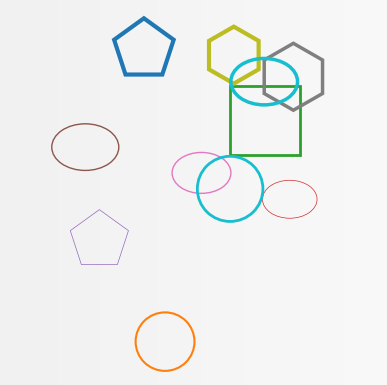[{"shape": "pentagon", "thickness": 3, "radius": 0.4, "center": [0.371, 0.872]}, {"shape": "circle", "thickness": 1.5, "radius": 0.38, "center": [0.426, 0.113]}, {"shape": "square", "thickness": 2, "radius": 0.45, "center": [0.684, 0.687]}, {"shape": "oval", "thickness": 0.5, "radius": 0.35, "center": [0.748, 0.482]}, {"shape": "pentagon", "thickness": 0.5, "radius": 0.39, "center": [0.256, 0.377]}, {"shape": "oval", "thickness": 1, "radius": 0.43, "center": [0.22, 0.618]}, {"shape": "oval", "thickness": 1, "radius": 0.38, "center": [0.52, 0.551]}, {"shape": "hexagon", "thickness": 2.5, "radius": 0.43, "center": [0.757, 0.801]}, {"shape": "hexagon", "thickness": 3, "radius": 0.37, "center": [0.603, 0.857]}, {"shape": "oval", "thickness": 2.5, "radius": 0.43, "center": [0.682, 0.788]}, {"shape": "circle", "thickness": 2, "radius": 0.42, "center": [0.594, 0.509]}]